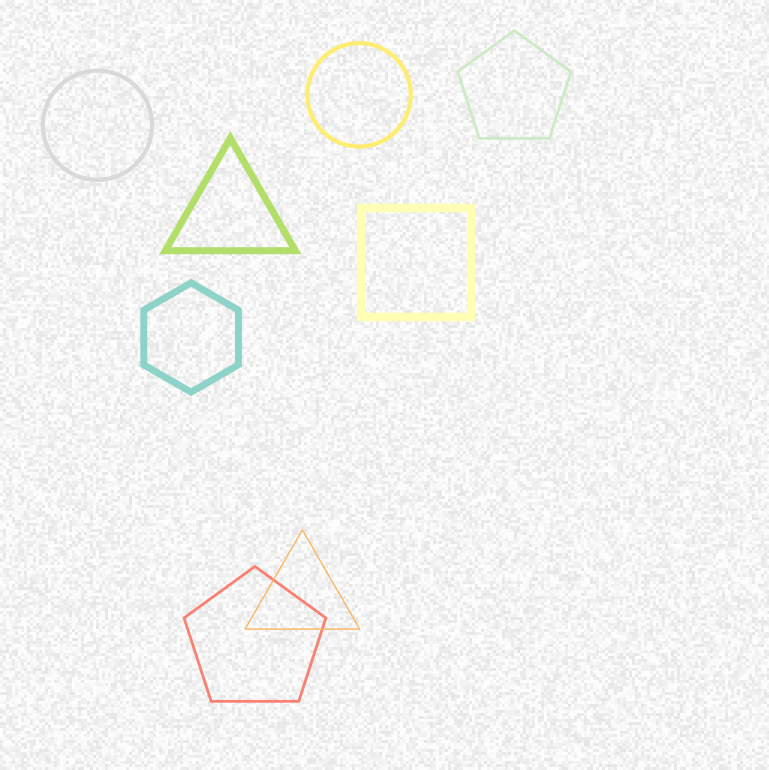[{"shape": "hexagon", "thickness": 2.5, "radius": 0.35, "center": [0.248, 0.562]}, {"shape": "square", "thickness": 3, "radius": 0.36, "center": [0.541, 0.659]}, {"shape": "pentagon", "thickness": 1, "radius": 0.48, "center": [0.331, 0.168]}, {"shape": "triangle", "thickness": 0.5, "radius": 0.43, "center": [0.393, 0.226]}, {"shape": "triangle", "thickness": 2.5, "radius": 0.49, "center": [0.299, 0.723]}, {"shape": "circle", "thickness": 1.5, "radius": 0.35, "center": [0.127, 0.837]}, {"shape": "pentagon", "thickness": 1, "radius": 0.39, "center": [0.668, 0.883]}, {"shape": "circle", "thickness": 1.5, "radius": 0.34, "center": [0.466, 0.877]}]